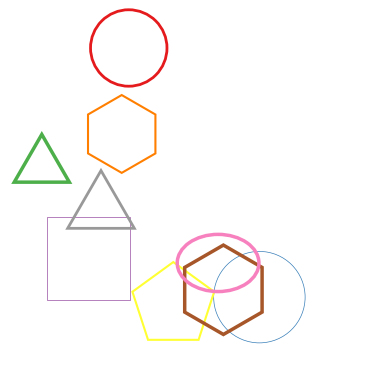[{"shape": "circle", "thickness": 2, "radius": 0.5, "center": [0.334, 0.875]}, {"shape": "circle", "thickness": 0.5, "radius": 0.59, "center": [0.674, 0.228]}, {"shape": "triangle", "thickness": 2.5, "radius": 0.41, "center": [0.109, 0.568]}, {"shape": "square", "thickness": 0.5, "radius": 0.54, "center": [0.23, 0.329]}, {"shape": "hexagon", "thickness": 1.5, "radius": 0.51, "center": [0.316, 0.652]}, {"shape": "pentagon", "thickness": 1.5, "radius": 0.56, "center": [0.45, 0.208]}, {"shape": "hexagon", "thickness": 2.5, "radius": 0.58, "center": [0.58, 0.247]}, {"shape": "oval", "thickness": 2.5, "radius": 0.53, "center": [0.566, 0.317]}, {"shape": "triangle", "thickness": 2, "radius": 0.5, "center": [0.262, 0.457]}]